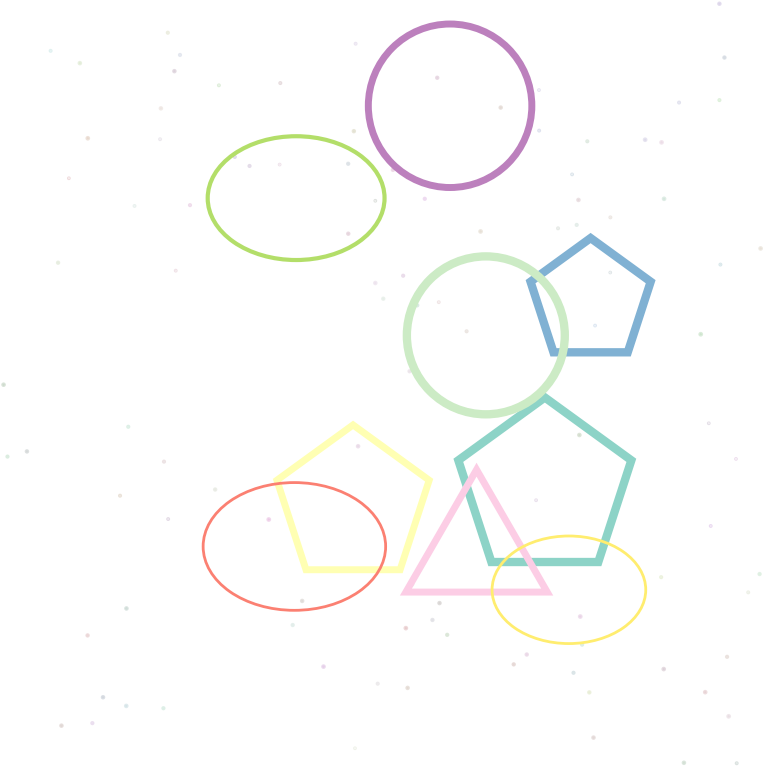[{"shape": "pentagon", "thickness": 3, "radius": 0.59, "center": [0.708, 0.366]}, {"shape": "pentagon", "thickness": 2.5, "radius": 0.52, "center": [0.459, 0.344]}, {"shape": "oval", "thickness": 1, "radius": 0.59, "center": [0.382, 0.29]}, {"shape": "pentagon", "thickness": 3, "radius": 0.41, "center": [0.767, 0.609]}, {"shape": "oval", "thickness": 1.5, "radius": 0.57, "center": [0.385, 0.743]}, {"shape": "triangle", "thickness": 2.5, "radius": 0.53, "center": [0.619, 0.284]}, {"shape": "circle", "thickness": 2.5, "radius": 0.53, "center": [0.585, 0.863]}, {"shape": "circle", "thickness": 3, "radius": 0.51, "center": [0.631, 0.564]}, {"shape": "oval", "thickness": 1, "radius": 0.5, "center": [0.739, 0.234]}]